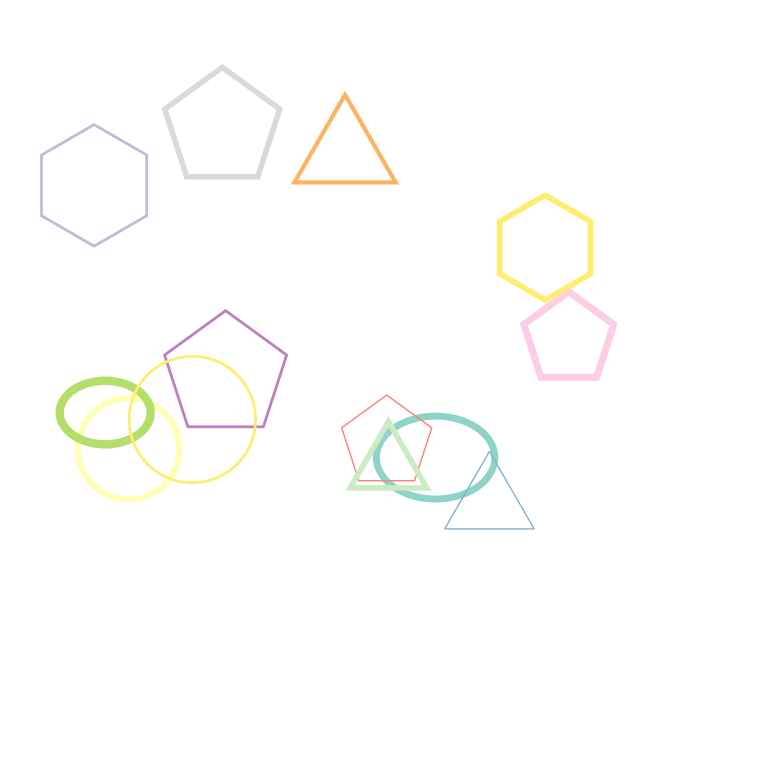[{"shape": "oval", "thickness": 2.5, "radius": 0.38, "center": [0.566, 0.406]}, {"shape": "circle", "thickness": 2, "radius": 0.33, "center": [0.167, 0.417]}, {"shape": "hexagon", "thickness": 1, "radius": 0.39, "center": [0.122, 0.759]}, {"shape": "pentagon", "thickness": 0.5, "radius": 0.31, "center": [0.502, 0.425]}, {"shape": "triangle", "thickness": 0.5, "radius": 0.34, "center": [0.636, 0.347]}, {"shape": "triangle", "thickness": 1.5, "radius": 0.38, "center": [0.448, 0.801]}, {"shape": "oval", "thickness": 3, "radius": 0.3, "center": [0.137, 0.464]}, {"shape": "pentagon", "thickness": 2.5, "radius": 0.31, "center": [0.739, 0.56]}, {"shape": "pentagon", "thickness": 2, "radius": 0.39, "center": [0.289, 0.834]}, {"shape": "pentagon", "thickness": 1, "radius": 0.42, "center": [0.293, 0.513]}, {"shape": "triangle", "thickness": 2, "radius": 0.29, "center": [0.505, 0.395]}, {"shape": "hexagon", "thickness": 2, "radius": 0.34, "center": [0.708, 0.678]}, {"shape": "circle", "thickness": 1, "radius": 0.41, "center": [0.25, 0.455]}]